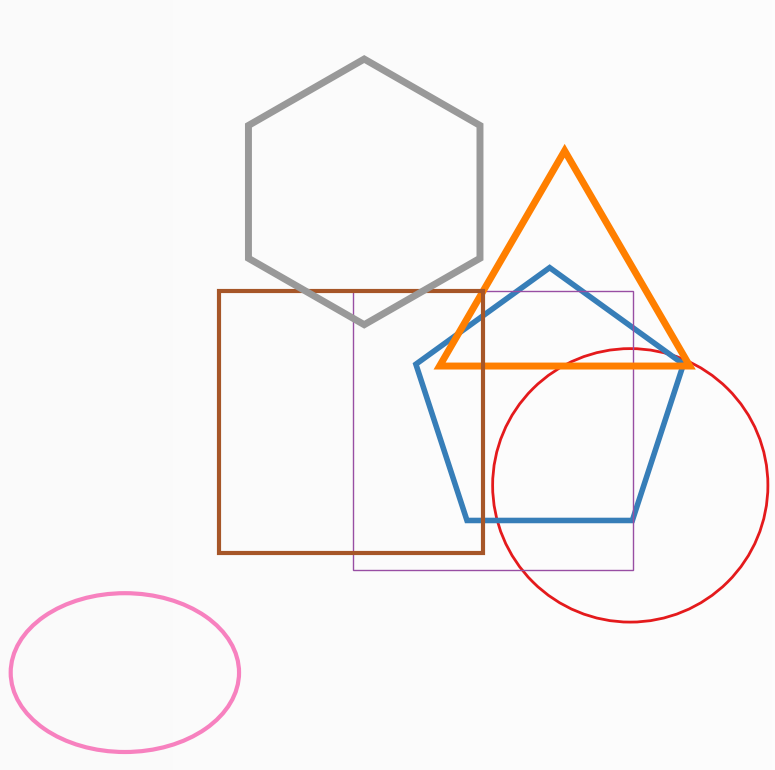[{"shape": "circle", "thickness": 1, "radius": 0.89, "center": [0.813, 0.37]}, {"shape": "pentagon", "thickness": 2, "radius": 0.91, "center": [0.709, 0.471]}, {"shape": "square", "thickness": 0.5, "radius": 0.9, "center": [0.637, 0.441]}, {"shape": "triangle", "thickness": 2.5, "radius": 0.93, "center": [0.729, 0.618]}, {"shape": "square", "thickness": 1.5, "radius": 0.85, "center": [0.453, 0.452]}, {"shape": "oval", "thickness": 1.5, "radius": 0.74, "center": [0.161, 0.126]}, {"shape": "hexagon", "thickness": 2.5, "radius": 0.86, "center": [0.47, 0.751]}]